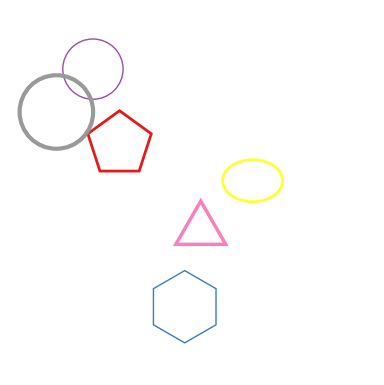[{"shape": "pentagon", "thickness": 2, "radius": 0.43, "center": [0.311, 0.626]}, {"shape": "hexagon", "thickness": 1, "radius": 0.47, "center": [0.48, 0.203]}, {"shape": "circle", "thickness": 1, "radius": 0.39, "center": [0.241, 0.82]}, {"shape": "oval", "thickness": 2, "radius": 0.39, "center": [0.656, 0.531]}, {"shape": "triangle", "thickness": 2.5, "radius": 0.37, "center": [0.521, 0.403]}, {"shape": "circle", "thickness": 3, "radius": 0.48, "center": [0.146, 0.709]}]